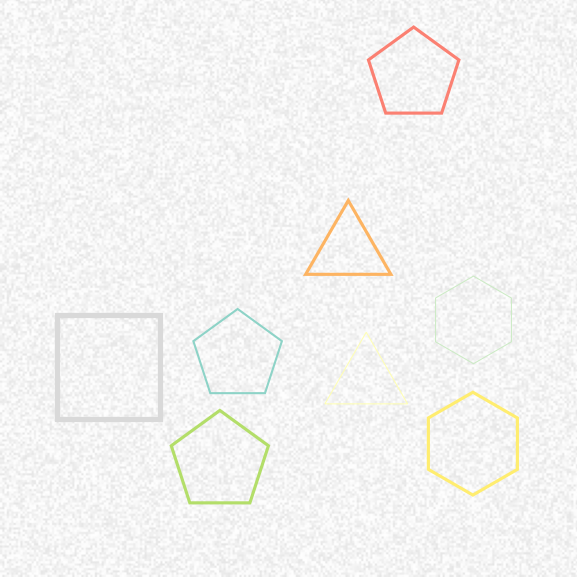[{"shape": "pentagon", "thickness": 1, "radius": 0.4, "center": [0.412, 0.384]}, {"shape": "triangle", "thickness": 0.5, "radius": 0.41, "center": [0.634, 0.341]}, {"shape": "pentagon", "thickness": 1.5, "radius": 0.41, "center": [0.716, 0.87]}, {"shape": "triangle", "thickness": 1.5, "radius": 0.43, "center": [0.603, 0.567]}, {"shape": "pentagon", "thickness": 1.5, "radius": 0.44, "center": [0.381, 0.2]}, {"shape": "square", "thickness": 2.5, "radius": 0.45, "center": [0.188, 0.363]}, {"shape": "hexagon", "thickness": 0.5, "radius": 0.38, "center": [0.82, 0.445]}, {"shape": "hexagon", "thickness": 1.5, "radius": 0.44, "center": [0.819, 0.231]}]